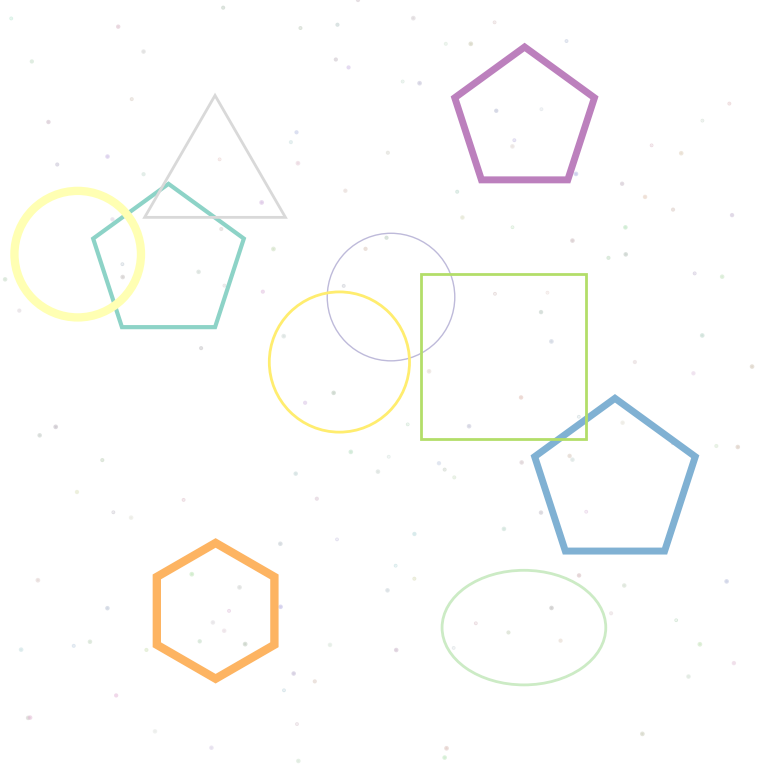[{"shape": "pentagon", "thickness": 1.5, "radius": 0.51, "center": [0.219, 0.658]}, {"shape": "circle", "thickness": 3, "radius": 0.41, "center": [0.101, 0.67]}, {"shape": "circle", "thickness": 0.5, "radius": 0.41, "center": [0.508, 0.614]}, {"shape": "pentagon", "thickness": 2.5, "radius": 0.55, "center": [0.799, 0.373]}, {"shape": "hexagon", "thickness": 3, "radius": 0.44, "center": [0.28, 0.207]}, {"shape": "square", "thickness": 1, "radius": 0.54, "center": [0.654, 0.537]}, {"shape": "triangle", "thickness": 1, "radius": 0.53, "center": [0.279, 0.77]}, {"shape": "pentagon", "thickness": 2.5, "radius": 0.48, "center": [0.681, 0.844]}, {"shape": "oval", "thickness": 1, "radius": 0.53, "center": [0.68, 0.185]}, {"shape": "circle", "thickness": 1, "radius": 0.46, "center": [0.441, 0.53]}]